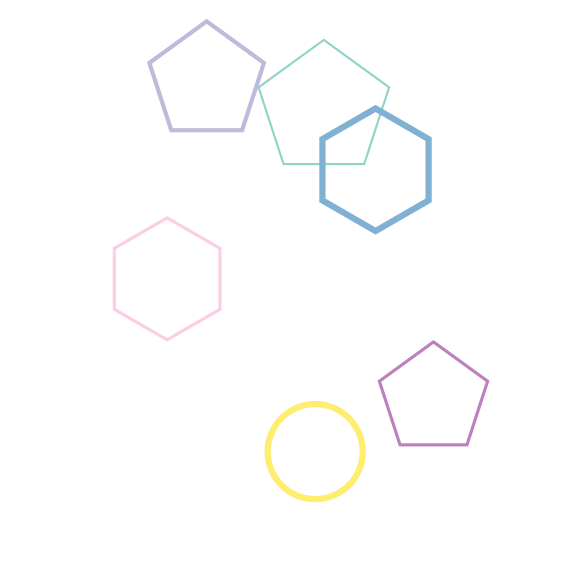[{"shape": "pentagon", "thickness": 1, "radius": 0.59, "center": [0.561, 0.811]}, {"shape": "pentagon", "thickness": 2, "radius": 0.52, "center": [0.358, 0.858]}, {"shape": "hexagon", "thickness": 3, "radius": 0.53, "center": [0.65, 0.705]}, {"shape": "hexagon", "thickness": 1.5, "radius": 0.53, "center": [0.289, 0.516]}, {"shape": "pentagon", "thickness": 1.5, "radius": 0.49, "center": [0.751, 0.309]}, {"shape": "circle", "thickness": 3, "radius": 0.41, "center": [0.546, 0.217]}]